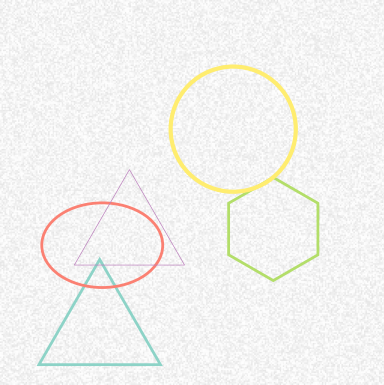[{"shape": "triangle", "thickness": 2, "radius": 0.91, "center": [0.259, 0.144]}, {"shape": "oval", "thickness": 2, "radius": 0.79, "center": [0.266, 0.363]}, {"shape": "hexagon", "thickness": 2, "radius": 0.67, "center": [0.71, 0.405]}, {"shape": "triangle", "thickness": 0.5, "radius": 0.83, "center": [0.336, 0.394]}, {"shape": "circle", "thickness": 3, "radius": 0.81, "center": [0.606, 0.665]}]